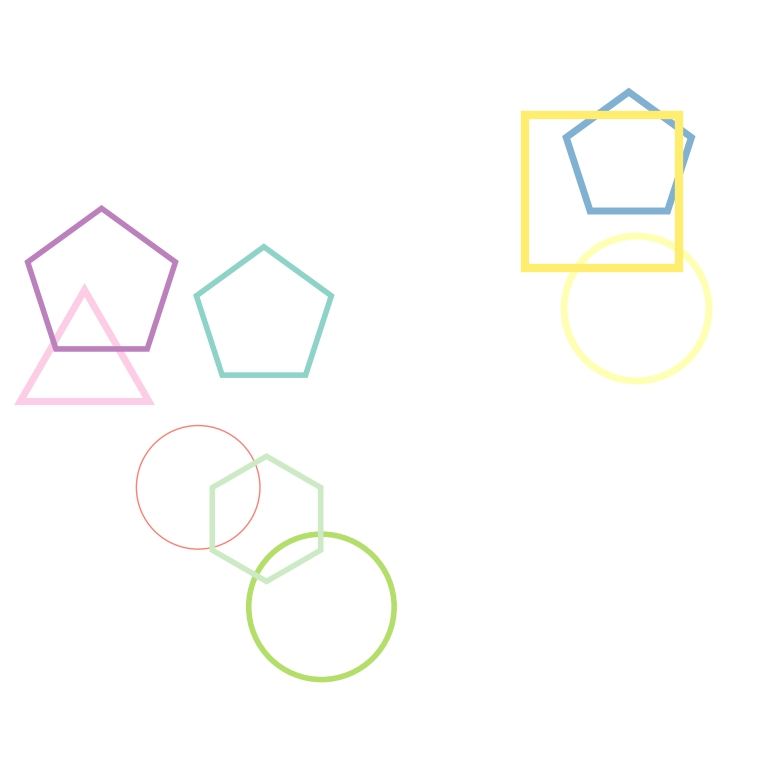[{"shape": "pentagon", "thickness": 2, "radius": 0.46, "center": [0.343, 0.587]}, {"shape": "circle", "thickness": 2.5, "radius": 0.47, "center": [0.827, 0.599]}, {"shape": "circle", "thickness": 0.5, "radius": 0.4, "center": [0.257, 0.367]}, {"shape": "pentagon", "thickness": 2.5, "radius": 0.43, "center": [0.817, 0.795]}, {"shape": "circle", "thickness": 2, "radius": 0.47, "center": [0.417, 0.212]}, {"shape": "triangle", "thickness": 2.5, "radius": 0.48, "center": [0.11, 0.527]}, {"shape": "pentagon", "thickness": 2, "radius": 0.5, "center": [0.132, 0.628]}, {"shape": "hexagon", "thickness": 2, "radius": 0.41, "center": [0.346, 0.326]}, {"shape": "square", "thickness": 3, "radius": 0.5, "center": [0.782, 0.751]}]